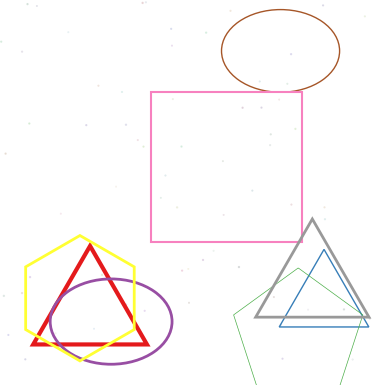[{"shape": "triangle", "thickness": 3, "radius": 0.85, "center": [0.234, 0.191]}, {"shape": "triangle", "thickness": 1, "radius": 0.67, "center": [0.842, 0.218]}, {"shape": "pentagon", "thickness": 0.5, "radius": 0.88, "center": [0.775, 0.128]}, {"shape": "oval", "thickness": 2, "radius": 0.79, "center": [0.289, 0.165]}, {"shape": "hexagon", "thickness": 2, "radius": 0.81, "center": [0.208, 0.225]}, {"shape": "oval", "thickness": 1, "radius": 0.77, "center": [0.729, 0.868]}, {"shape": "square", "thickness": 1.5, "radius": 0.98, "center": [0.588, 0.567]}, {"shape": "triangle", "thickness": 2, "radius": 0.85, "center": [0.811, 0.261]}]